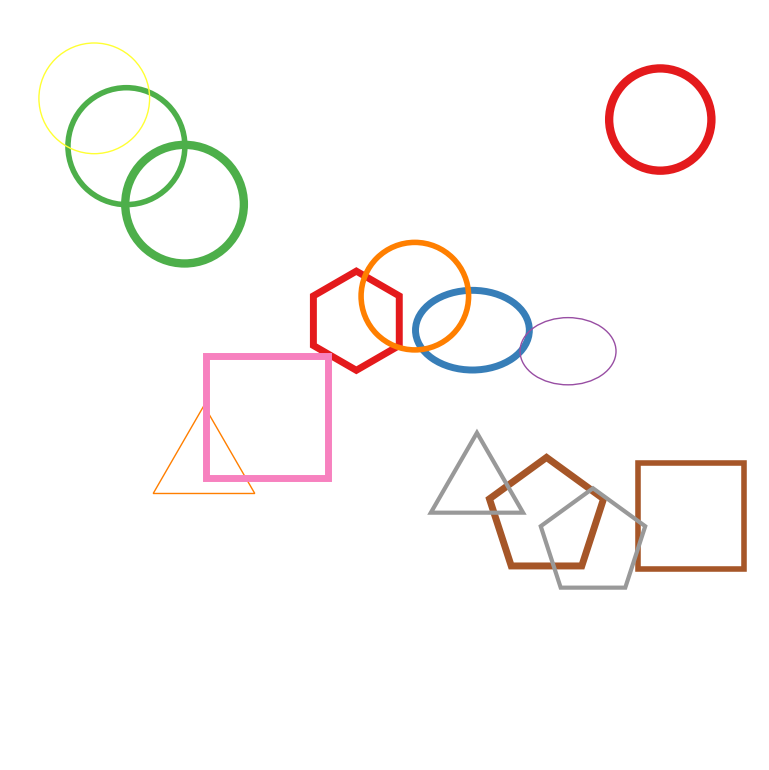[{"shape": "circle", "thickness": 3, "radius": 0.33, "center": [0.858, 0.845]}, {"shape": "hexagon", "thickness": 2.5, "radius": 0.32, "center": [0.463, 0.583]}, {"shape": "oval", "thickness": 2.5, "radius": 0.37, "center": [0.614, 0.571]}, {"shape": "circle", "thickness": 2, "radius": 0.38, "center": [0.164, 0.81]}, {"shape": "circle", "thickness": 3, "radius": 0.39, "center": [0.24, 0.735]}, {"shape": "oval", "thickness": 0.5, "radius": 0.31, "center": [0.738, 0.544]}, {"shape": "triangle", "thickness": 0.5, "radius": 0.38, "center": [0.265, 0.397]}, {"shape": "circle", "thickness": 2, "radius": 0.35, "center": [0.539, 0.615]}, {"shape": "circle", "thickness": 0.5, "radius": 0.36, "center": [0.122, 0.872]}, {"shape": "pentagon", "thickness": 2.5, "radius": 0.39, "center": [0.71, 0.328]}, {"shape": "square", "thickness": 2, "radius": 0.34, "center": [0.897, 0.33]}, {"shape": "square", "thickness": 2.5, "radius": 0.4, "center": [0.347, 0.459]}, {"shape": "triangle", "thickness": 1.5, "radius": 0.35, "center": [0.619, 0.369]}, {"shape": "pentagon", "thickness": 1.5, "radius": 0.36, "center": [0.77, 0.295]}]